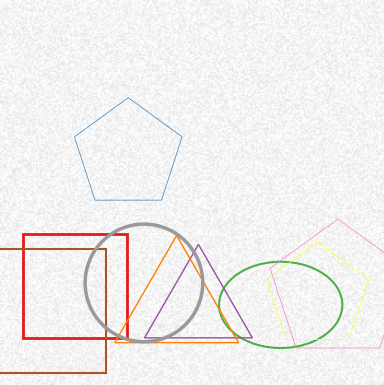[{"shape": "square", "thickness": 2, "radius": 0.67, "center": [0.195, 0.256]}, {"shape": "pentagon", "thickness": 0.5, "radius": 0.74, "center": [0.333, 0.599]}, {"shape": "oval", "thickness": 1.5, "radius": 0.8, "center": [0.729, 0.208]}, {"shape": "triangle", "thickness": 1, "radius": 0.81, "center": [0.515, 0.203]}, {"shape": "triangle", "thickness": 1, "radius": 0.93, "center": [0.459, 0.203]}, {"shape": "pentagon", "thickness": 0.5, "radius": 0.7, "center": [0.825, 0.231]}, {"shape": "square", "thickness": 1.5, "radius": 0.8, "center": [0.114, 0.192]}, {"shape": "pentagon", "thickness": 0.5, "radius": 0.93, "center": [0.878, 0.246]}, {"shape": "circle", "thickness": 2.5, "radius": 0.76, "center": [0.374, 0.265]}]